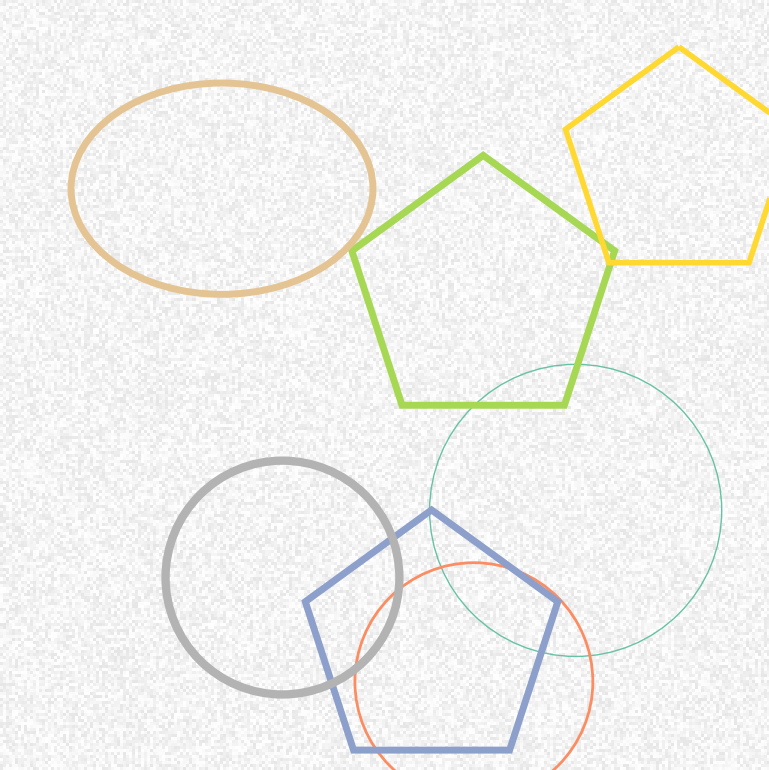[{"shape": "circle", "thickness": 0.5, "radius": 0.95, "center": [0.748, 0.337]}, {"shape": "circle", "thickness": 1, "radius": 0.77, "center": [0.615, 0.115]}, {"shape": "pentagon", "thickness": 2.5, "radius": 0.86, "center": [0.56, 0.165]}, {"shape": "pentagon", "thickness": 2.5, "radius": 0.9, "center": [0.628, 0.619]}, {"shape": "pentagon", "thickness": 2, "radius": 0.77, "center": [0.882, 0.784]}, {"shape": "oval", "thickness": 2.5, "radius": 0.98, "center": [0.288, 0.755]}, {"shape": "circle", "thickness": 3, "radius": 0.76, "center": [0.367, 0.25]}]